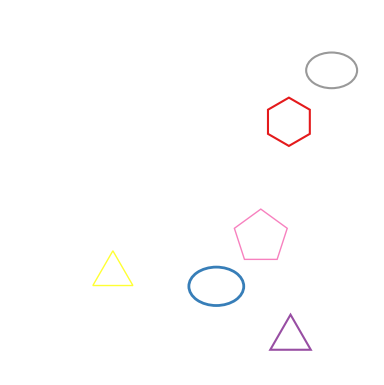[{"shape": "hexagon", "thickness": 1.5, "radius": 0.31, "center": [0.75, 0.684]}, {"shape": "oval", "thickness": 2, "radius": 0.36, "center": [0.562, 0.256]}, {"shape": "triangle", "thickness": 1.5, "radius": 0.3, "center": [0.755, 0.122]}, {"shape": "triangle", "thickness": 1, "radius": 0.3, "center": [0.293, 0.288]}, {"shape": "pentagon", "thickness": 1, "radius": 0.36, "center": [0.677, 0.385]}, {"shape": "oval", "thickness": 1.5, "radius": 0.33, "center": [0.861, 0.817]}]